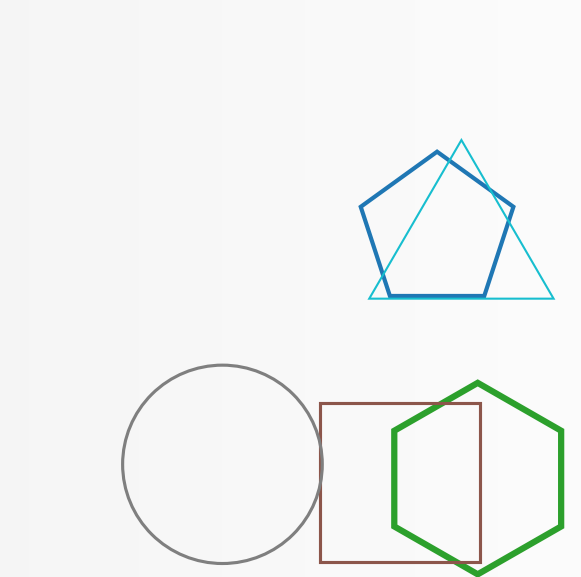[{"shape": "pentagon", "thickness": 2, "radius": 0.69, "center": [0.752, 0.598]}, {"shape": "hexagon", "thickness": 3, "radius": 0.83, "center": [0.822, 0.17]}, {"shape": "square", "thickness": 1.5, "radius": 0.69, "center": [0.688, 0.164]}, {"shape": "circle", "thickness": 1.5, "radius": 0.86, "center": [0.383, 0.195]}, {"shape": "triangle", "thickness": 1, "radius": 0.92, "center": [0.794, 0.574]}]